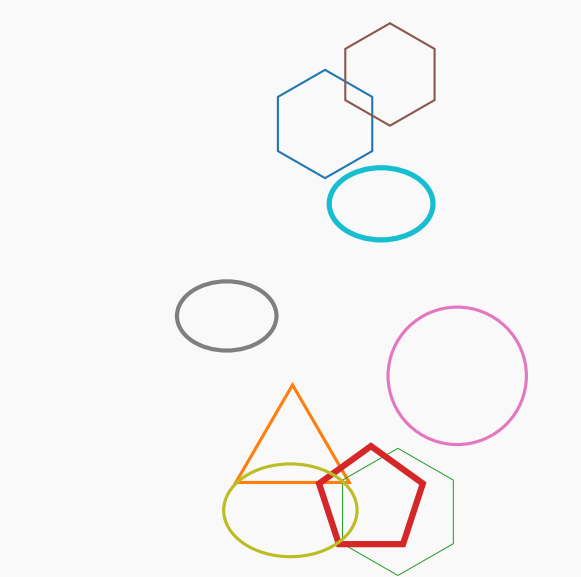[{"shape": "hexagon", "thickness": 1, "radius": 0.47, "center": [0.559, 0.784]}, {"shape": "triangle", "thickness": 1.5, "radius": 0.56, "center": [0.503, 0.22]}, {"shape": "hexagon", "thickness": 0.5, "radius": 0.55, "center": [0.685, 0.113]}, {"shape": "pentagon", "thickness": 3, "radius": 0.47, "center": [0.638, 0.133]}, {"shape": "hexagon", "thickness": 1, "radius": 0.44, "center": [0.671, 0.87]}, {"shape": "circle", "thickness": 1.5, "radius": 0.6, "center": [0.787, 0.348]}, {"shape": "oval", "thickness": 2, "radius": 0.43, "center": [0.39, 0.452]}, {"shape": "oval", "thickness": 1.5, "radius": 0.57, "center": [0.5, 0.115]}, {"shape": "oval", "thickness": 2.5, "radius": 0.45, "center": [0.656, 0.646]}]